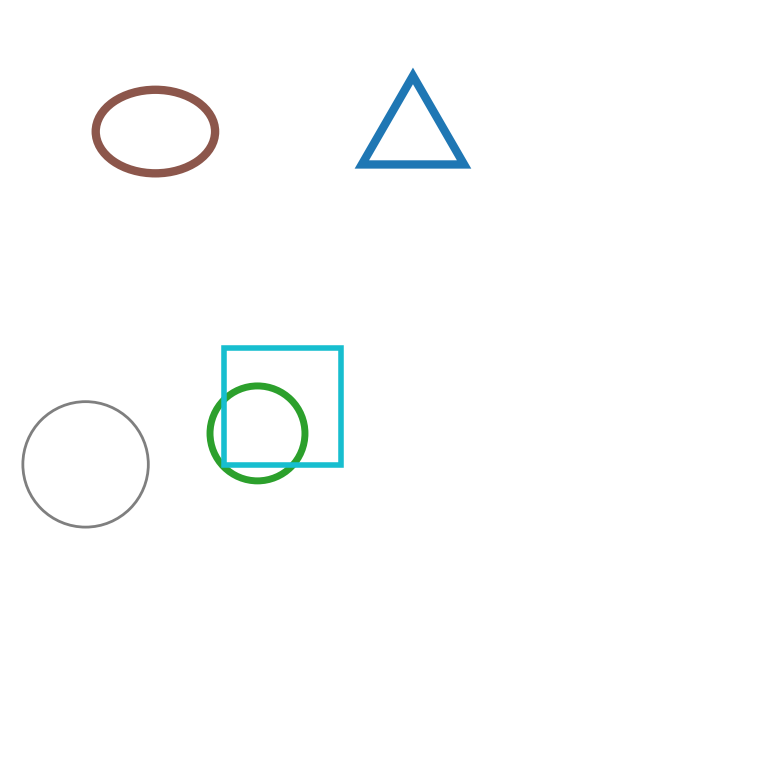[{"shape": "triangle", "thickness": 3, "radius": 0.38, "center": [0.536, 0.825]}, {"shape": "circle", "thickness": 2.5, "radius": 0.31, "center": [0.334, 0.437]}, {"shape": "oval", "thickness": 3, "radius": 0.39, "center": [0.202, 0.829]}, {"shape": "circle", "thickness": 1, "radius": 0.41, "center": [0.111, 0.397]}, {"shape": "square", "thickness": 2, "radius": 0.38, "center": [0.367, 0.472]}]